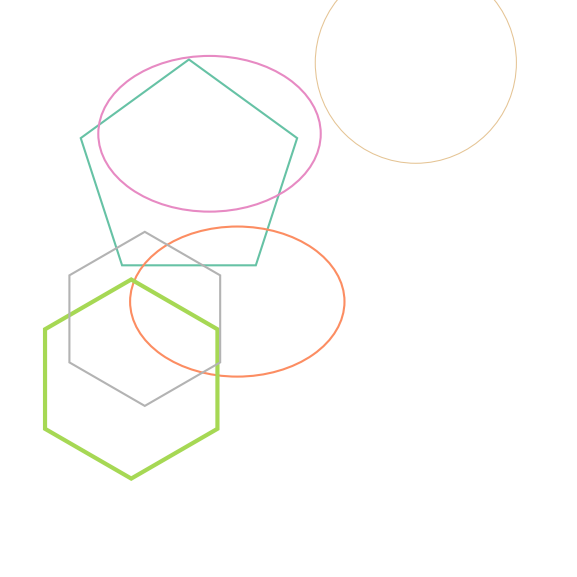[{"shape": "pentagon", "thickness": 1, "radius": 0.99, "center": [0.327, 0.699]}, {"shape": "oval", "thickness": 1, "radius": 0.93, "center": [0.411, 0.477]}, {"shape": "oval", "thickness": 1, "radius": 0.96, "center": [0.363, 0.767]}, {"shape": "hexagon", "thickness": 2, "radius": 0.86, "center": [0.227, 0.343]}, {"shape": "circle", "thickness": 0.5, "radius": 0.87, "center": [0.72, 0.891]}, {"shape": "hexagon", "thickness": 1, "radius": 0.75, "center": [0.251, 0.447]}]